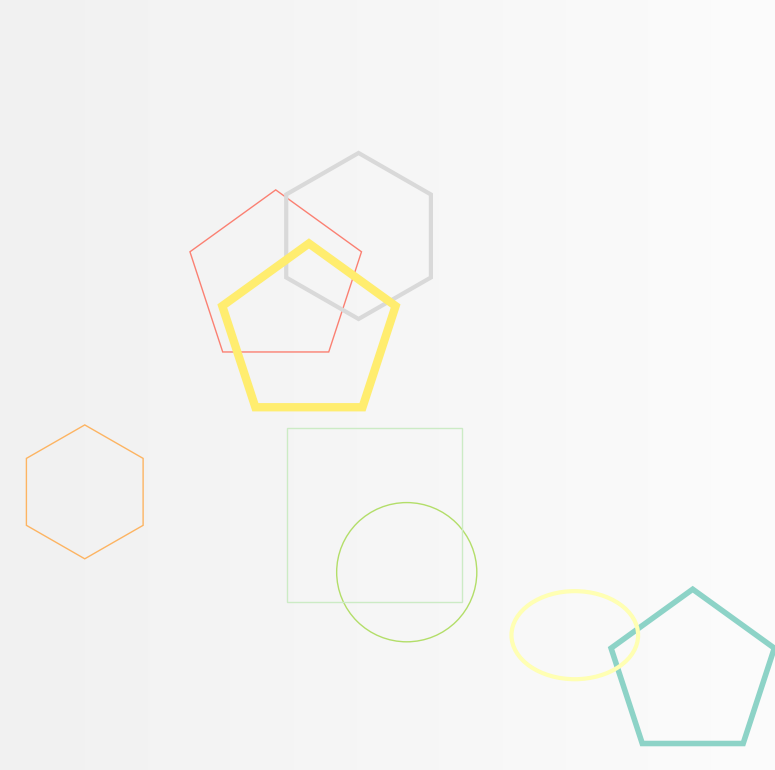[{"shape": "pentagon", "thickness": 2, "radius": 0.55, "center": [0.894, 0.124]}, {"shape": "oval", "thickness": 1.5, "radius": 0.41, "center": [0.742, 0.175]}, {"shape": "pentagon", "thickness": 0.5, "radius": 0.58, "center": [0.356, 0.637]}, {"shape": "hexagon", "thickness": 0.5, "radius": 0.43, "center": [0.109, 0.361]}, {"shape": "circle", "thickness": 0.5, "radius": 0.45, "center": [0.525, 0.257]}, {"shape": "hexagon", "thickness": 1.5, "radius": 0.54, "center": [0.463, 0.694]}, {"shape": "square", "thickness": 0.5, "radius": 0.57, "center": [0.484, 0.331]}, {"shape": "pentagon", "thickness": 3, "radius": 0.59, "center": [0.399, 0.566]}]